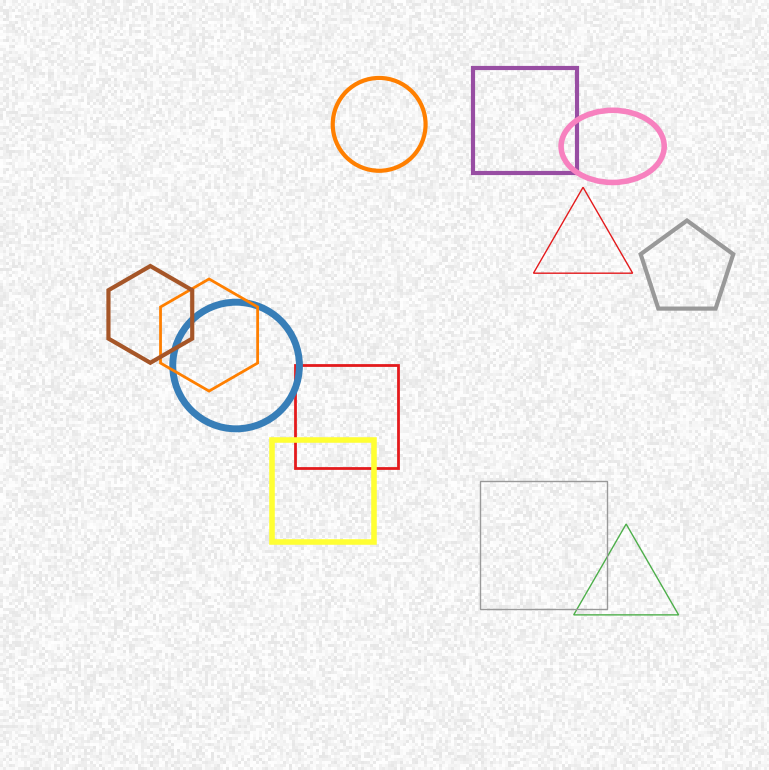[{"shape": "square", "thickness": 1, "radius": 0.33, "center": [0.45, 0.459]}, {"shape": "triangle", "thickness": 0.5, "radius": 0.37, "center": [0.757, 0.682]}, {"shape": "circle", "thickness": 2.5, "radius": 0.41, "center": [0.307, 0.525]}, {"shape": "triangle", "thickness": 0.5, "radius": 0.39, "center": [0.813, 0.241]}, {"shape": "square", "thickness": 1.5, "radius": 0.34, "center": [0.682, 0.843]}, {"shape": "hexagon", "thickness": 1, "radius": 0.36, "center": [0.272, 0.565]}, {"shape": "circle", "thickness": 1.5, "radius": 0.3, "center": [0.492, 0.839]}, {"shape": "square", "thickness": 2, "radius": 0.33, "center": [0.419, 0.362]}, {"shape": "hexagon", "thickness": 1.5, "radius": 0.31, "center": [0.195, 0.592]}, {"shape": "oval", "thickness": 2, "radius": 0.33, "center": [0.796, 0.81]}, {"shape": "pentagon", "thickness": 1.5, "radius": 0.32, "center": [0.892, 0.65]}, {"shape": "square", "thickness": 0.5, "radius": 0.41, "center": [0.706, 0.292]}]